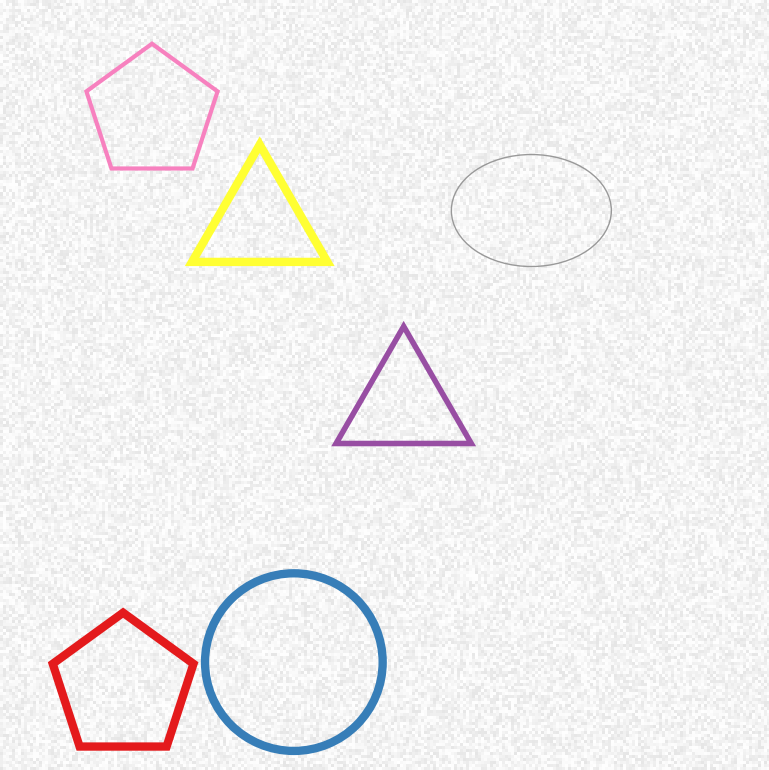[{"shape": "pentagon", "thickness": 3, "radius": 0.48, "center": [0.16, 0.108]}, {"shape": "circle", "thickness": 3, "radius": 0.58, "center": [0.382, 0.14]}, {"shape": "triangle", "thickness": 2, "radius": 0.51, "center": [0.524, 0.475]}, {"shape": "triangle", "thickness": 3, "radius": 0.51, "center": [0.337, 0.711]}, {"shape": "pentagon", "thickness": 1.5, "radius": 0.45, "center": [0.197, 0.854]}, {"shape": "oval", "thickness": 0.5, "radius": 0.52, "center": [0.69, 0.727]}]